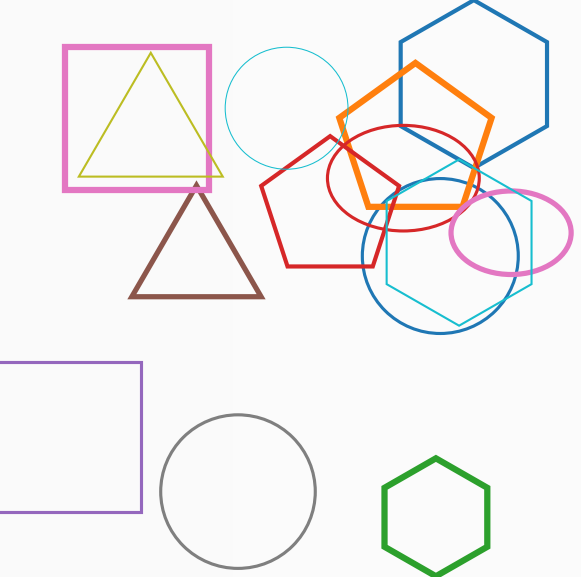[{"shape": "hexagon", "thickness": 2, "radius": 0.73, "center": [0.815, 0.854]}, {"shape": "circle", "thickness": 1.5, "radius": 0.67, "center": [0.758, 0.556]}, {"shape": "pentagon", "thickness": 3, "radius": 0.69, "center": [0.715, 0.752]}, {"shape": "hexagon", "thickness": 3, "radius": 0.51, "center": [0.75, 0.103]}, {"shape": "pentagon", "thickness": 2, "radius": 0.62, "center": [0.568, 0.639]}, {"shape": "oval", "thickness": 1.5, "radius": 0.65, "center": [0.694, 0.691]}, {"shape": "square", "thickness": 1.5, "radius": 0.65, "center": [0.113, 0.242]}, {"shape": "triangle", "thickness": 2.5, "radius": 0.64, "center": [0.338, 0.55]}, {"shape": "oval", "thickness": 2.5, "radius": 0.52, "center": [0.879, 0.596]}, {"shape": "square", "thickness": 3, "radius": 0.62, "center": [0.236, 0.794]}, {"shape": "circle", "thickness": 1.5, "radius": 0.66, "center": [0.409, 0.148]}, {"shape": "triangle", "thickness": 1, "radius": 0.71, "center": [0.259, 0.765]}, {"shape": "hexagon", "thickness": 1, "radius": 0.72, "center": [0.79, 0.579]}, {"shape": "circle", "thickness": 0.5, "radius": 0.53, "center": [0.493, 0.812]}]